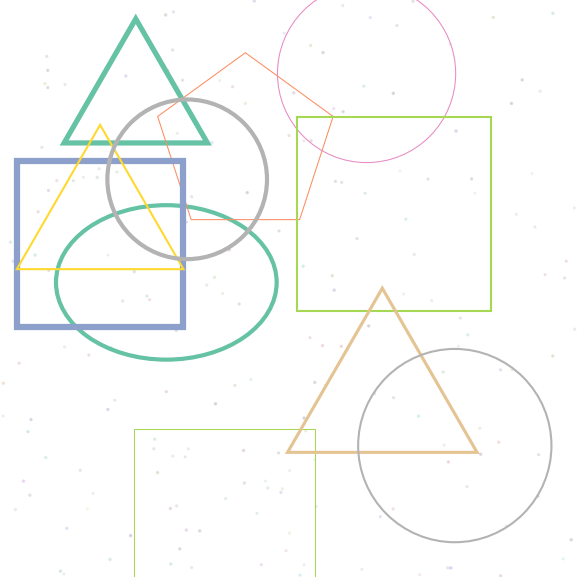[{"shape": "triangle", "thickness": 2.5, "radius": 0.72, "center": [0.235, 0.823]}, {"shape": "oval", "thickness": 2, "radius": 0.96, "center": [0.288, 0.51]}, {"shape": "pentagon", "thickness": 0.5, "radius": 0.8, "center": [0.425, 0.748]}, {"shape": "square", "thickness": 3, "radius": 0.72, "center": [0.173, 0.576]}, {"shape": "circle", "thickness": 0.5, "radius": 0.77, "center": [0.635, 0.872]}, {"shape": "square", "thickness": 1, "radius": 0.84, "center": [0.682, 0.628]}, {"shape": "square", "thickness": 0.5, "radius": 0.78, "center": [0.389, 0.101]}, {"shape": "triangle", "thickness": 1, "radius": 0.83, "center": [0.173, 0.616]}, {"shape": "triangle", "thickness": 1.5, "radius": 0.95, "center": [0.662, 0.311]}, {"shape": "circle", "thickness": 1, "radius": 0.84, "center": [0.788, 0.228]}, {"shape": "circle", "thickness": 2, "radius": 0.69, "center": [0.324, 0.689]}]